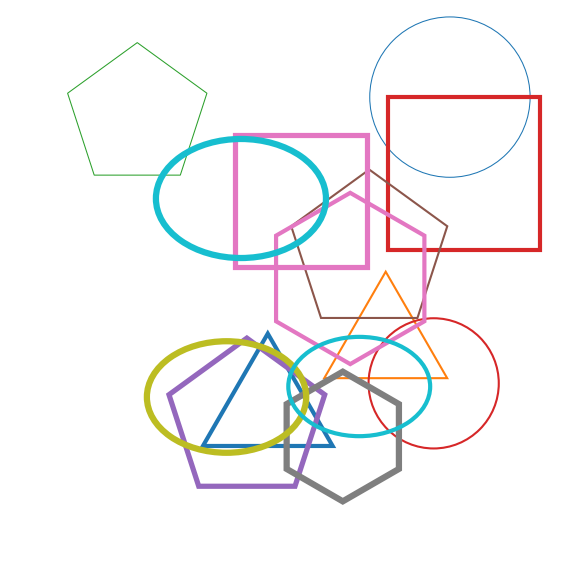[{"shape": "circle", "thickness": 0.5, "radius": 0.69, "center": [0.779, 0.831]}, {"shape": "triangle", "thickness": 2, "radius": 0.65, "center": [0.464, 0.292]}, {"shape": "triangle", "thickness": 1, "radius": 0.61, "center": [0.668, 0.406]}, {"shape": "pentagon", "thickness": 0.5, "radius": 0.63, "center": [0.238, 0.798]}, {"shape": "square", "thickness": 2, "radius": 0.66, "center": [0.804, 0.699]}, {"shape": "circle", "thickness": 1, "radius": 0.56, "center": [0.751, 0.335]}, {"shape": "pentagon", "thickness": 2.5, "radius": 0.71, "center": [0.427, 0.272]}, {"shape": "pentagon", "thickness": 1, "radius": 0.71, "center": [0.639, 0.563]}, {"shape": "hexagon", "thickness": 2, "radius": 0.74, "center": [0.606, 0.517]}, {"shape": "square", "thickness": 2.5, "radius": 0.57, "center": [0.521, 0.651]}, {"shape": "hexagon", "thickness": 3, "radius": 0.56, "center": [0.594, 0.243]}, {"shape": "oval", "thickness": 3, "radius": 0.69, "center": [0.392, 0.312]}, {"shape": "oval", "thickness": 3, "radius": 0.74, "center": [0.417, 0.655]}, {"shape": "oval", "thickness": 2, "radius": 0.61, "center": [0.622, 0.33]}]